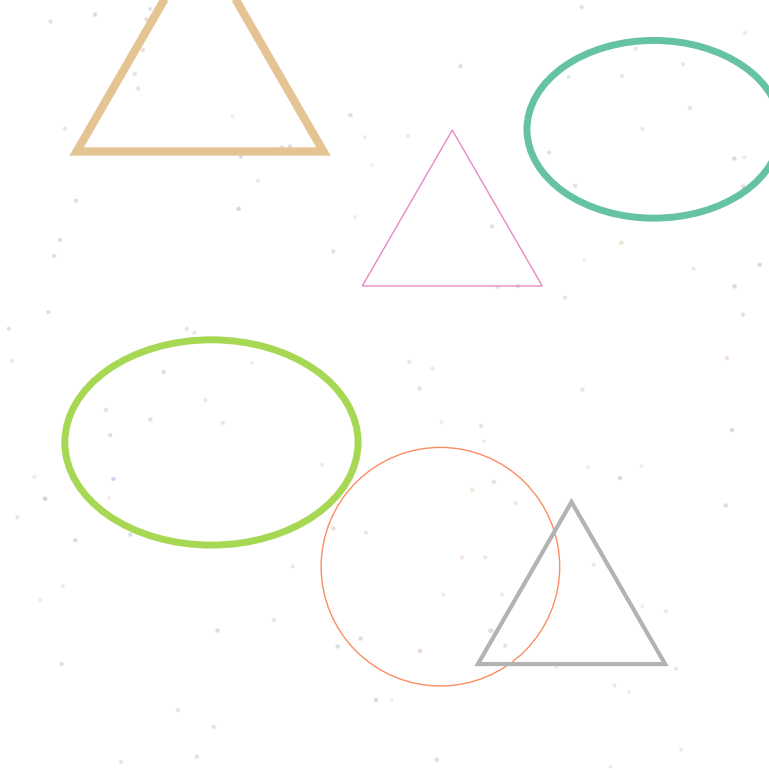[{"shape": "oval", "thickness": 2.5, "radius": 0.82, "center": [0.849, 0.832]}, {"shape": "circle", "thickness": 0.5, "radius": 0.77, "center": [0.572, 0.264]}, {"shape": "triangle", "thickness": 0.5, "radius": 0.67, "center": [0.587, 0.696]}, {"shape": "oval", "thickness": 2.5, "radius": 0.95, "center": [0.275, 0.425]}, {"shape": "triangle", "thickness": 3, "radius": 0.93, "center": [0.26, 0.896]}, {"shape": "triangle", "thickness": 1.5, "radius": 0.7, "center": [0.742, 0.208]}]